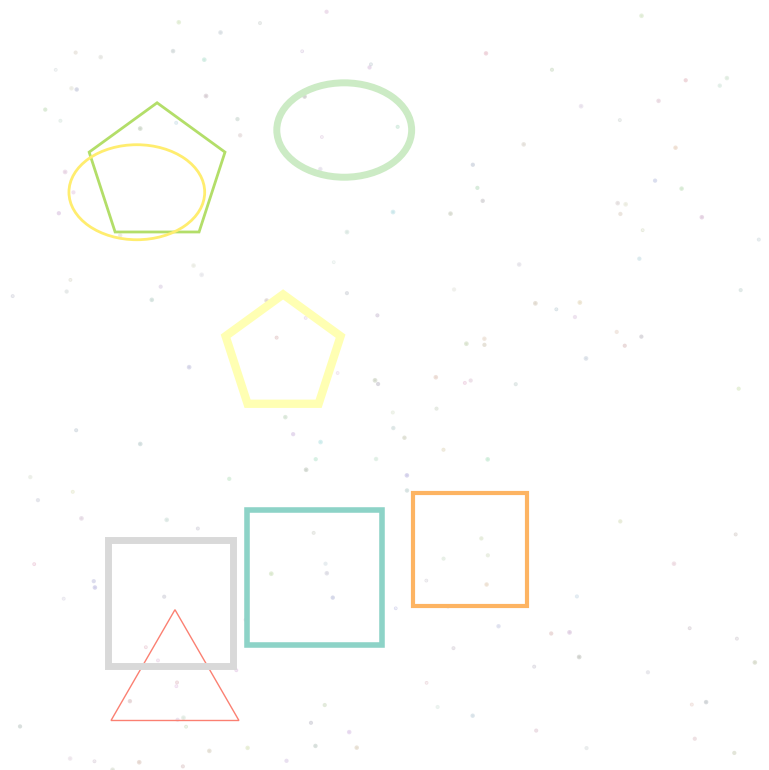[{"shape": "square", "thickness": 2, "radius": 0.44, "center": [0.409, 0.25]}, {"shape": "pentagon", "thickness": 3, "radius": 0.39, "center": [0.368, 0.539]}, {"shape": "triangle", "thickness": 0.5, "radius": 0.48, "center": [0.227, 0.112]}, {"shape": "square", "thickness": 1.5, "radius": 0.37, "center": [0.61, 0.286]}, {"shape": "pentagon", "thickness": 1, "radius": 0.46, "center": [0.204, 0.774]}, {"shape": "square", "thickness": 2.5, "radius": 0.41, "center": [0.221, 0.217]}, {"shape": "oval", "thickness": 2.5, "radius": 0.44, "center": [0.447, 0.831]}, {"shape": "oval", "thickness": 1, "radius": 0.44, "center": [0.178, 0.75]}]